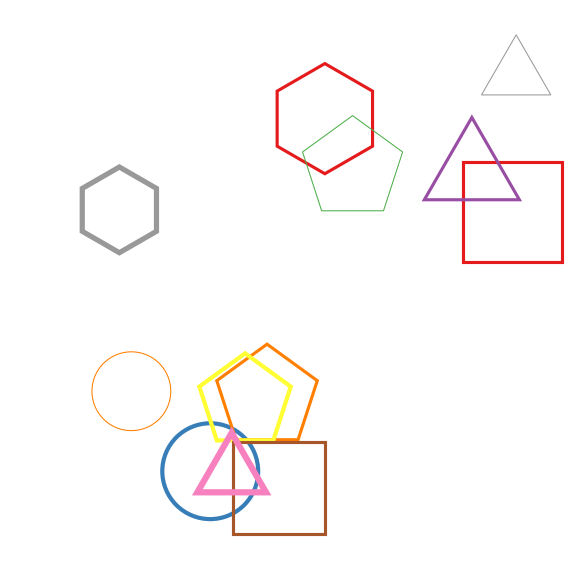[{"shape": "square", "thickness": 1.5, "radius": 0.43, "center": [0.888, 0.632]}, {"shape": "hexagon", "thickness": 1.5, "radius": 0.48, "center": [0.563, 0.794]}, {"shape": "circle", "thickness": 2, "radius": 0.41, "center": [0.364, 0.183]}, {"shape": "pentagon", "thickness": 0.5, "radius": 0.46, "center": [0.611, 0.708]}, {"shape": "triangle", "thickness": 1.5, "radius": 0.48, "center": [0.817, 0.701]}, {"shape": "circle", "thickness": 0.5, "radius": 0.34, "center": [0.227, 0.322]}, {"shape": "pentagon", "thickness": 1.5, "radius": 0.46, "center": [0.462, 0.312]}, {"shape": "pentagon", "thickness": 2, "radius": 0.42, "center": [0.424, 0.304]}, {"shape": "square", "thickness": 1.5, "radius": 0.4, "center": [0.483, 0.154]}, {"shape": "triangle", "thickness": 3, "radius": 0.34, "center": [0.401, 0.181]}, {"shape": "hexagon", "thickness": 2.5, "radius": 0.37, "center": [0.207, 0.636]}, {"shape": "triangle", "thickness": 0.5, "radius": 0.35, "center": [0.894, 0.869]}]